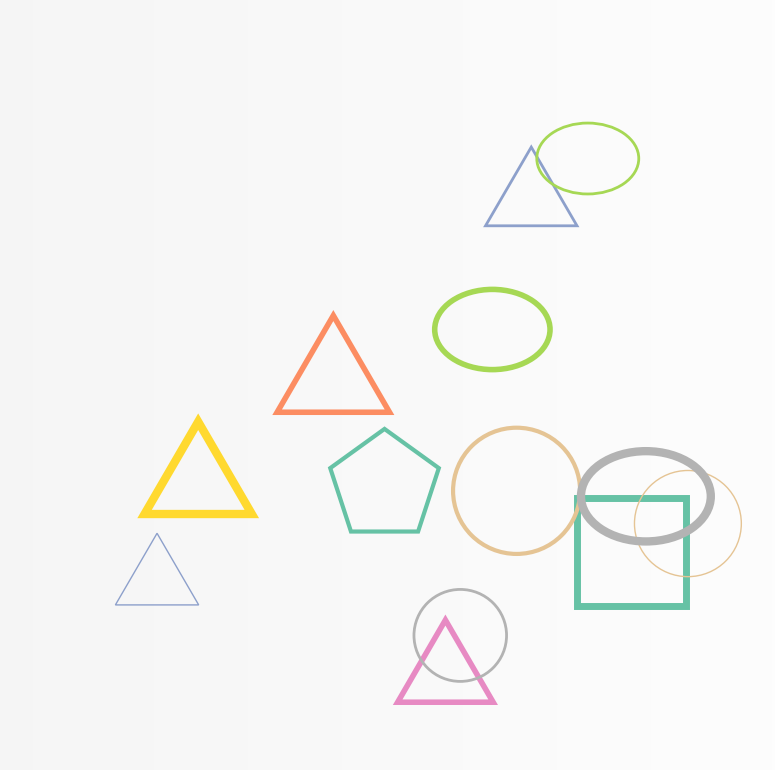[{"shape": "pentagon", "thickness": 1.5, "radius": 0.37, "center": [0.496, 0.369]}, {"shape": "square", "thickness": 2.5, "radius": 0.35, "center": [0.815, 0.283]}, {"shape": "triangle", "thickness": 2, "radius": 0.42, "center": [0.43, 0.506]}, {"shape": "triangle", "thickness": 0.5, "radius": 0.31, "center": [0.203, 0.245]}, {"shape": "triangle", "thickness": 1, "radius": 0.34, "center": [0.686, 0.741]}, {"shape": "triangle", "thickness": 2, "radius": 0.36, "center": [0.575, 0.124]}, {"shape": "oval", "thickness": 2, "radius": 0.37, "center": [0.635, 0.572]}, {"shape": "oval", "thickness": 1, "radius": 0.33, "center": [0.758, 0.794]}, {"shape": "triangle", "thickness": 3, "radius": 0.4, "center": [0.256, 0.372]}, {"shape": "circle", "thickness": 0.5, "radius": 0.34, "center": [0.888, 0.32]}, {"shape": "circle", "thickness": 1.5, "radius": 0.41, "center": [0.667, 0.363]}, {"shape": "circle", "thickness": 1, "radius": 0.3, "center": [0.594, 0.175]}, {"shape": "oval", "thickness": 3, "radius": 0.42, "center": [0.833, 0.355]}]